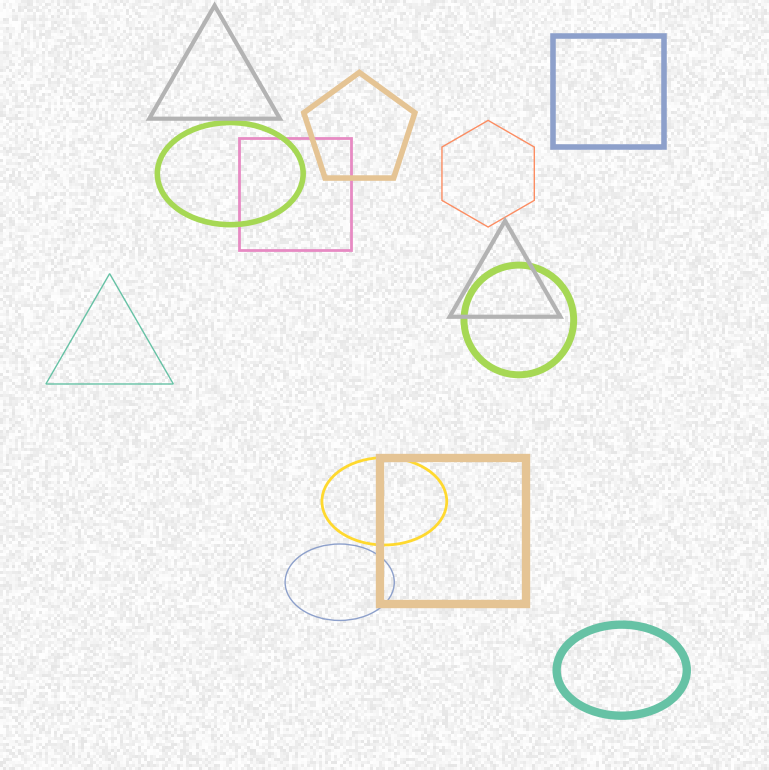[{"shape": "triangle", "thickness": 0.5, "radius": 0.48, "center": [0.142, 0.549]}, {"shape": "oval", "thickness": 3, "radius": 0.42, "center": [0.807, 0.13]}, {"shape": "hexagon", "thickness": 0.5, "radius": 0.35, "center": [0.634, 0.774]}, {"shape": "square", "thickness": 2, "radius": 0.36, "center": [0.79, 0.881]}, {"shape": "oval", "thickness": 0.5, "radius": 0.35, "center": [0.441, 0.244]}, {"shape": "square", "thickness": 1, "radius": 0.36, "center": [0.383, 0.748]}, {"shape": "oval", "thickness": 2, "radius": 0.47, "center": [0.299, 0.775]}, {"shape": "circle", "thickness": 2.5, "radius": 0.36, "center": [0.674, 0.584]}, {"shape": "oval", "thickness": 1, "radius": 0.41, "center": [0.499, 0.349]}, {"shape": "pentagon", "thickness": 2, "radius": 0.38, "center": [0.467, 0.83]}, {"shape": "square", "thickness": 3, "radius": 0.47, "center": [0.588, 0.311]}, {"shape": "triangle", "thickness": 1.5, "radius": 0.42, "center": [0.656, 0.63]}, {"shape": "triangle", "thickness": 1.5, "radius": 0.49, "center": [0.279, 0.895]}]